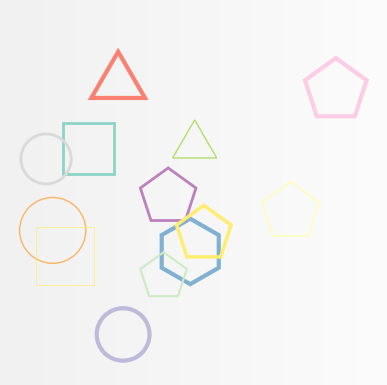[{"shape": "square", "thickness": 2, "radius": 0.33, "center": [0.228, 0.614]}, {"shape": "pentagon", "thickness": 1, "radius": 0.39, "center": [0.75, 0.45]}, {"shape": "circle", "thickness": 3, "radius": 0.34, "center": [0.318, 0.131]}, {"shape": "triangle", "thickness": 3, "radius": 0.4, "center": [0.305, 0.786]}, {"shape": "hexagon", "thickness": 3, "radius": 0.42, "center": [0.491, 0.347]}, {"shape": "circle", "thickness": 1, "radius": 0.43, "center": [0.136, 0.402]}, {"shape": "triangle", "thickness": 1, "radius": 0.33, "center": [0.502, 0.623]}, {"shape": "pentagon", "thickness": 3, "radius": 0.42, "center": [0.867, 0.766]}, {"shape": "circle", "thickness": 2, "radius": 0.32, "center": [0.119, 0.587]}, {"shape": "pentagon", "thickness": 2, "radius": 0.38, "center": [0.434, 0.488]}, {"shape": "pentagon", "thickness": 1.5, "radius": 0.32, "center": [0.422, 0.282]}, {"shape": "pentagon", "thickness": 2.5, "radius": 0.37, "center": [0.526, 0.393]}, {"shape": "square", "thickness": 0.5, "radius": 0.38, "center": [0.167, 0.334]}]